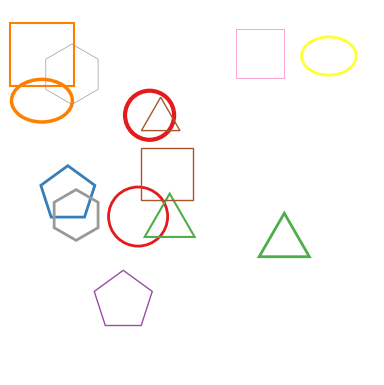[{"shape": "circle", "thickness": 3, "radius": 0.32, "center": [0.389, 0.701]}, {"shape": "circle", "thickness": 2, "radius": 0.38, "center": [0.359, 0.438]}, {"shape": "pentagon", "thickness": 2, "radius": 0.37, "center": [0.176, 0.496]}, {"shape": "triangle", "thickness": 2, "radius": 0.38, "center": [0.738, 0.371]}, {"shape": "triangle", "thickness": 1.5, "radius": 0.37, "center": [0.441, 0.422]}, {"shape": "pentagon", "thickness": 1, "radius": 0.4, "center": [0.32, 0.219]}, {"shape": "oval", "thickness": 2.5, "radius": 0.4, "center": [0.109, 0.739]}, {"shape": "square", "thickness": 1.5, "radius": 0.41, "center": [0.109, 0.858]}, {"shape": "oval", "thickness": 2, "radius": 0.35, "center": [0.854, 0.855]}, {"shape": "square", "thickness": 1, "radius": 0.34, "center": [0.434, 0.547]}, {"shape": "triangle", "thickness": 1, "radius": 0.29, "center": [0.417, 0.69]}, {"shape": "square", "thickness": 0.5, "radius": 0.32, "center": [0.676, 0.86]}, {"shape": "hexagon", "thickness": 2, "radius": 0.33, "center": [0.198, 0.442]}, {"shape": "hexagon", "thickness": 0.5, "radius": 0.39, "center": [0.187, 0.807]}]